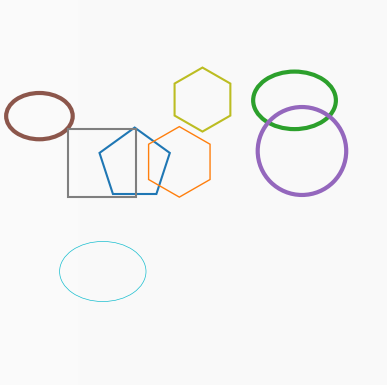[{"shape": "pentagon", "thickness": 1.5, "radius": 0.48, "center": [0.348, 0.573]}, {"shape": "hexagon", "thickness": 1, "radius": 0.46, "center": [0.463, 0.58]}, {"shape": "oval", "thickness": 3, "radius": 0.53, "center": [0.76, 0.739]}, {"shape": "circle", "thickness": 3, "radius": 0.57, "center": [0.779, 0.608]}, {"shape": "oval", "thickness": 3, "radius": 0.43, "center": [0.102, 0.698]}, {"shape": "square", "thickness": 1.5, "radius": 0.44, "center": [0.264, 0.577]}, {"shape": "hexagon", "thickness": 1.5, "radius": 0.42, "center": [0.522, 0.741]}, {"shape": "oval", "thickness": 0.5, "radius": 0.56, "center": [0.265, 0.295]}]